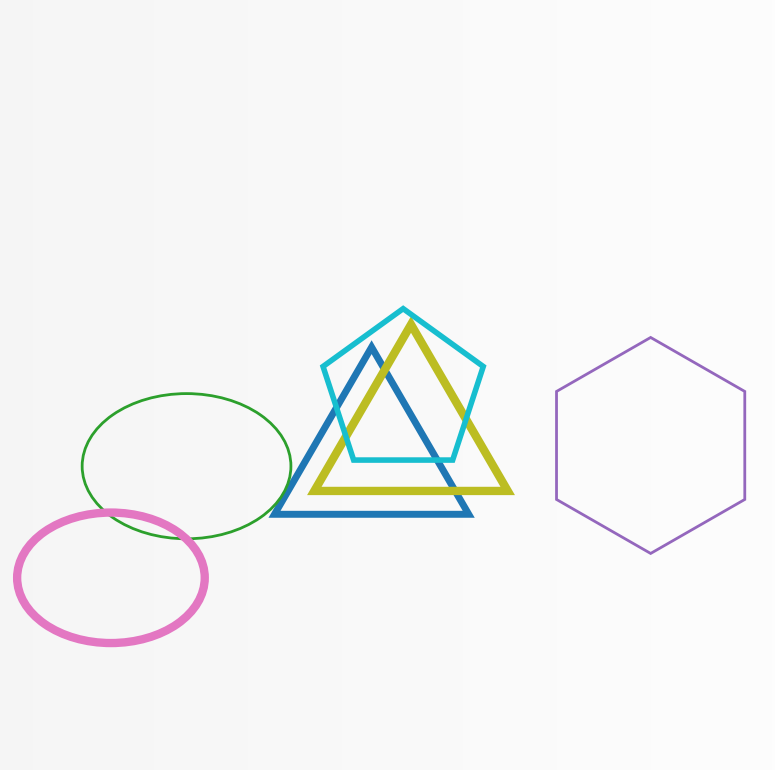[{"shape": "triangle", "thickness": 2.5, "radius": 0.72, "center": [0.479, 0.404]}, {"shape": "oval", "thickness": 1, "radius": 0.67, "center": [0.241, 0.395]}, {"shape": "hexagon", "thickness": 1, "radius": 0.7, "center": [0.84, 0.421]}, {"shape": "oval", "thickness": 3, "radius": 0.61, "center": [0.143, 0.25]}, {"shape": "triangle", "thickness": 3, "radius": 0.72, "center": [0.53, 0.434]}, {"shape": "pentagon", "thickness": 2, "radius": 0.54, "center": [0.52, 0.49]}]